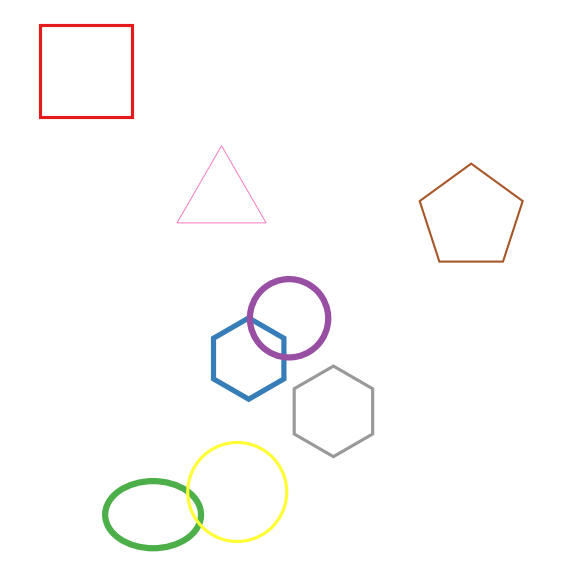[{"shape": "square", "thickness": 1.5, "radius": 0.4, "center": [0.149, 0.877]}, {"shape": "hexagon", "thickness": 2.5, "radius": 0.35, "center": [0.431, 0.378]}, {"shape": "oval", "thickness": 3, "radius": 0.42, "center": [0.265, 0.108]}, {"shape": "circle", "thickness": 3, "radius": 0.34, "center": [0.501, 0.448]}, {"shape": "circle", "thickness": 1.5, "radius": 0.43, "center": [0.411, 0.147]}, {"shape": "pentagon", "thickness": 1, "radius": 0.47, "center": [0.816, 0.622]}, {"shape": "triangle", "thickness": 0.5, "radius": 0.45, "center": [0.384, 0.658]}, {"shape": "hexagon", "thickness": 1.5, "radius": 0.39, "center": [0.577, 0.287]}]